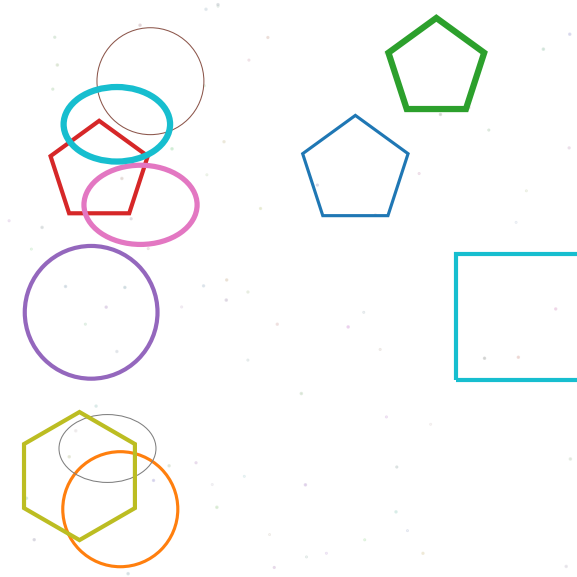[{"shape": "pentagon", "thickness": 1.5, "radius": 0.48, "center": [0.615, 0.703]}, {"shape": "circle", "thickness": 1.5, "radius": 0.5, "center": [0.208, 0.117]}, {"shape": "pentagon", "thickness": 3, "radius": 0.44, "center": [0.756, 0.881]}, {"shape": "pentagon", "thickness": 2, "radius": 0.44, "center": [0.172, 0.701]}, {"shape": "circle", "thickness": 2, "radius": 0.57, "center": [0.158, 0.458]}, {"shape": "circle", "thickness": 0.5, "radius": 0.46, "center": [0.26, 0.859]}, {"shape": "oval", "thickness": 2.5, "radius": 0.49, "center": [0.243, 0.644]}, {"shape": "oval", "thickness": 0.5, "radius": 0.42, "center": [0.186, 0.223]}, {"shape": "hexagon", "thickness": 2, "radius": 0.55, "center": [0.138, 0.175]}, {"shape": "oval", "thickness": 3, "radius": 0.46, "center": [0.202, 0.784]}, {"shape": "square", "thickness": 2, "radius": 0.55, "center": [0.898, 0.45]}]